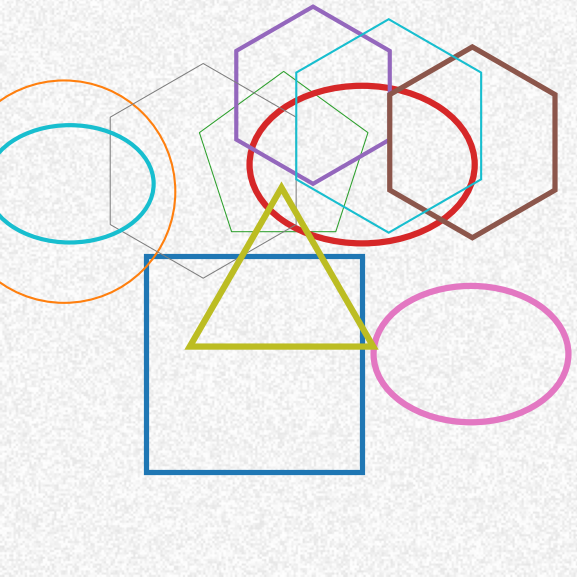[{"shape": "square", "thickness": 2.5, "radius": 0.93, "center": [0.44, 0.369]}, {"shape": "circle", "thickness": 1, "radius": 0.96, "center": [0.111, 0.667]}, {"shape": "pentagon", "thickness": 0.5, "radius": 0.77, "center": [0.491, 0.722]}, {"shape": "oval", "thickness": 3, "radius": 0.97, "center": [0.627, 0.714]}, {"shape": "hexagon", "thickness": 2, "radius": 0.77, "center": [0.542, 0.834]}, {"shape": "hexagon", "thickness": 2.5, "radius": 0.83, "center": [0.818, 0.753]}, {"shape": "oval", "thickness": 3, "radius": 0.84, "center": [0.816, 0.386]}, {"shape": "hexagon", "thickness": 0.5, "radius": 0.93, "center": [0.352, 0.703]}, {"shape": "triangle", "thickness": 3, "radius": 0.92, "center": [0.487, 0.491]}, {"shape": "oval", "thickness": 2, "radius": 0.73, "center": [0.121, 0.681]}, {"shape": "hexagon", "thickness": 1, "radius": 0.92, "center": [0.673, 0.781]}]